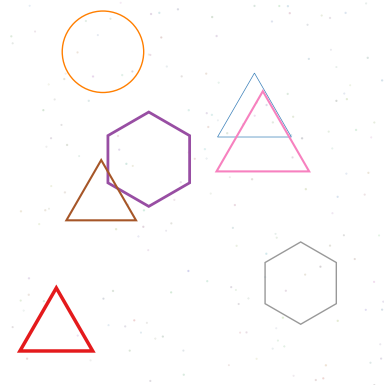[{"shape": "triangle", "thickness": 2.5, "radius": 0.55, "center": [0.146, 0.143]}, {"shape": "triangle", "thickness": 0.5, "radius": 0.55, "center": [0.661, 0.699]}, {"shape": "hexagon", "thickness": 2, "radius": 0.61, "center": [0.386, 0.586]}, {"shape": "circle", "thickness": 1, "radius": 0.53, "center": [0.267, 0.866]}, {"shape": "triangle", "thickness": 1.5, "radius": 0.52, "center": [0.263, 0.48]}, {"shape": "triangle", "thickness": 1.5, "radius": 0.69, "center": [0.683, 0.624]}, {"shape": "hexagon", "thickness": 1, "radius": 0.53, "center": [0.781, 0.265]}]